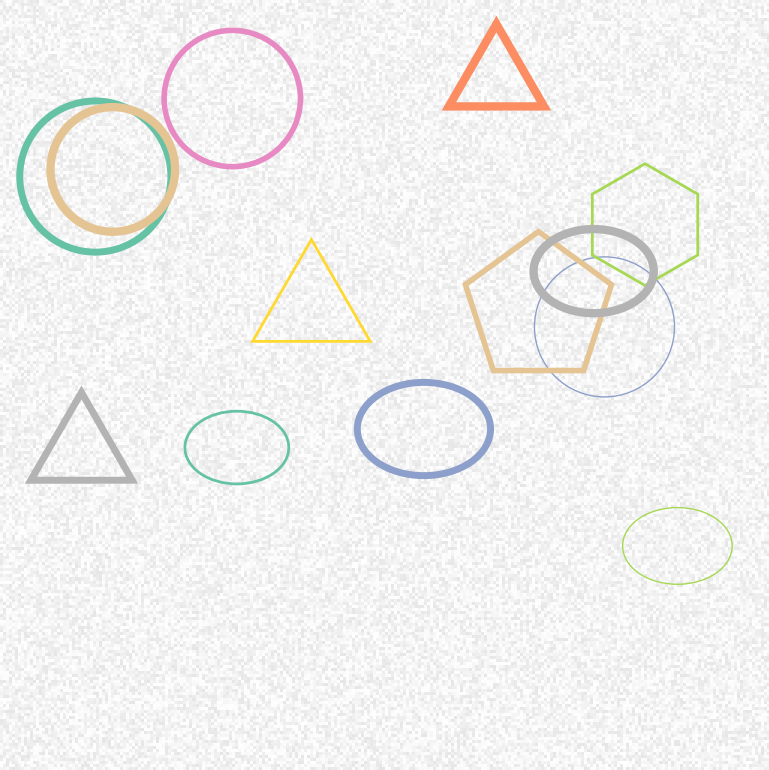[{"shape": "oval", "thickness": 1, "radius": 0.34, "center": [0.308, 0.419]}, {"shape": "circle", "thickness": 2.5, "radius": 0.49, "center": [0.124, 0.771]}, {"shape": "triangle", "thickness": 3, "radius": 0.36, "center": [0.645, 0.897]}, {"shape": "circle", "thickness": 0.5, "radius": 0.45, "center": [0.785, 0.575]}, {"shape": "oval", "thickness": 2.5, "radius": 0.43, "center": [0.551, 0.443]}, {"shape": "circle", "thickness": 2, "radius": 0.44, "center": [0.302, 0.872]}, {"shape": "oval", "thickness": 0.5, "radius": 0.36, "center": [0.88, 0.291]}, {"shape": "hexagon", "thickness": 1, "radius": 0.4, "center": [0.838, 0.708]}, {"shape": "triangle", "thickness": 1, "radius": 0.44, "center": [0.404, 0.601]}, {"shape": "circle", "thickness": 3, "radius": 0.4, "center": [0.147, 0.78]}, {"shape": "pentagon", "thickness": 2, "radius": 0.5, "center": [0.699, 0.6]}, {"shape": "triangle", "thickness": 2.5, "radius": 0.38, "center": [0.106, 0.414]}, {"shape": "oval", "thickness": 3, "radius": 0.39, "center": [0.771, 0.648]}]